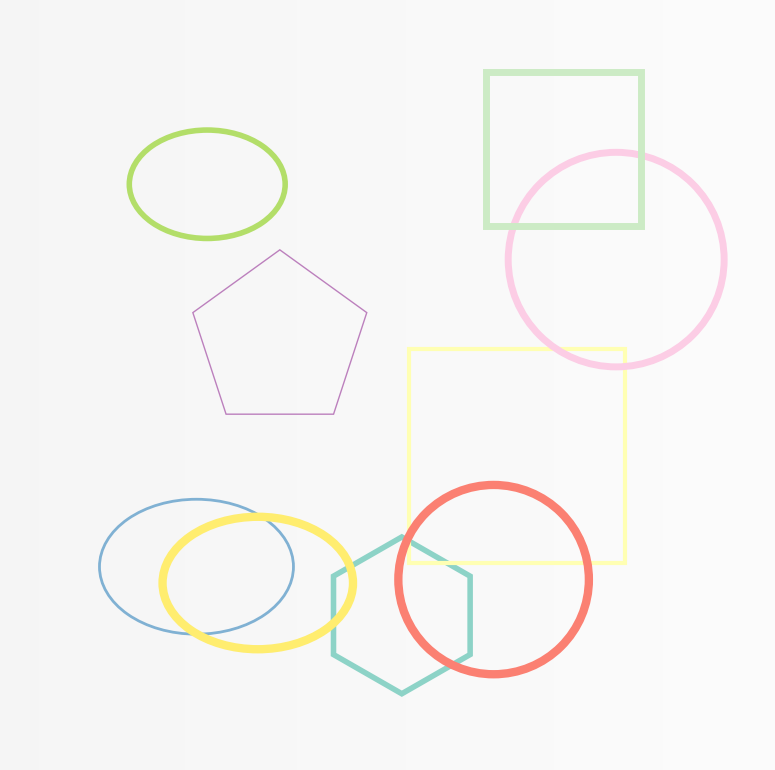[{"shape": "hexagon", "thickness": 2, "radius": 0.51, "center": [0.518, 0.201]}, {"shape": "square", "thickness": 1.5, "radius": 0.69, "center": [0.667, 0.407]}, {"shape": "circle", "thickness": 3, "radius": 0.61, "center": [0.637, 0.247]}, {"shape": "oval", "thickness": 1, "radius": 0.63, "center": [0.254, 0.264]}, {"shape": "oval", "thickness": 2, "radius": 0.5, "center": [0.267, 0.761]}, {"shape": "circle", "thickness": 2.5, "radius": 0.7, "center": [0.795, 0.663]}, {"shape": "pentagon", "thickness": 0.5, "radius": 0.59, "center": [0.361, 0.558]}, {"shape": "square", "thickness": 2.5, "radius": 0.5, "center": [0.728, 0.807]}, {"shape": "oval", "thickness": 3, "radius": 0.61, "center": [0.333, 0.243]}]